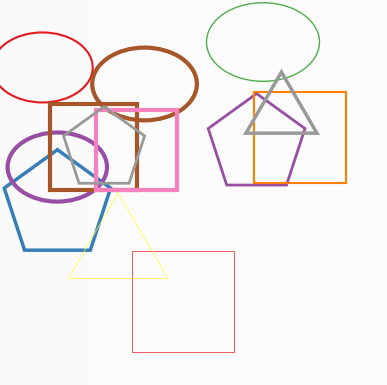[{"shape": "oval", "thickness": 1.5, "radius": 0.65, "center": [0.109, 0.825]}, {"shape": "square", "thickness": 0.5, "radius": 0.66, "center": [0.472, 0.217]}, {"shape": "pentagon", "thickness": 2.5, "radius": 0.72, "center": [0.148, 0.467]}, {"shape": "oval", "thickness": 1, "radius": 0.73, "center": [0.679, 0.891]}, {"shape": "pentagon", "thickness": 2, "radius": 0.66, "center": [0.662, 0.626]}, {"shape": "oval", "thickness": 3, "radius": 0.64, "center": [0.148, 0.566]}, {"shape": "square", "thickness": 1.5, "radius": 0.59, "center": [0.773, 0.643]}, {"shape": "triangle", "thickness": 0.5, "radius": 0.74, "center": [0.305, 0.351]}, {"shape": "square", "thickness": 3, "radius": 0.56, "center": [0.241, 0.617]}, {"shape": "oval", "thickness": 3, "radius": 0.67, "center": [0.373, 0.782]}, {"shape": "square", "thickness": 3, "radius": 0.52, "center": [0.352, 0.611]}, {"shape": "triangle", "thickness": 2.5, "radius": 0.53, "center": [0.726, 0.707]}, {"shape": "pentagon", "thickness": 2, "radius": 0.55, "center": [0.269, 0.613]}]